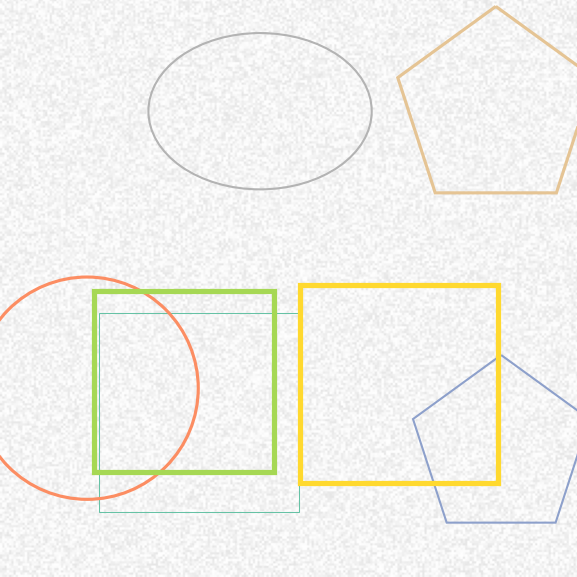[{"shape": "square", "thickness": 0.5, "radius": 0.86, "center": [0.345, 0.285]}, {"shape": "circle", "thickness": 1.5, "radius": 0.96, "center": [0.151, 0.327]}, {"shape": "pentagon", "thickness": 1, "radius": 0.8, "center": [0.868, 0.224]}, {"shape": "square", "thickness": 2.5, "radius": 0.78, "center": [0.319, 0.338]}, {"shape": "square", "thickness": 2.5, "radius": 0.86, "center": [0.691, 0.334]}, {"shape": "pentagon", "thickness": 1.5, "radius": 0.89, "center": [0.859, 0.81]}, {"shape": "oval", "thickness": 1, "radius": 0.97, "center": [0.45, 0.807]}]